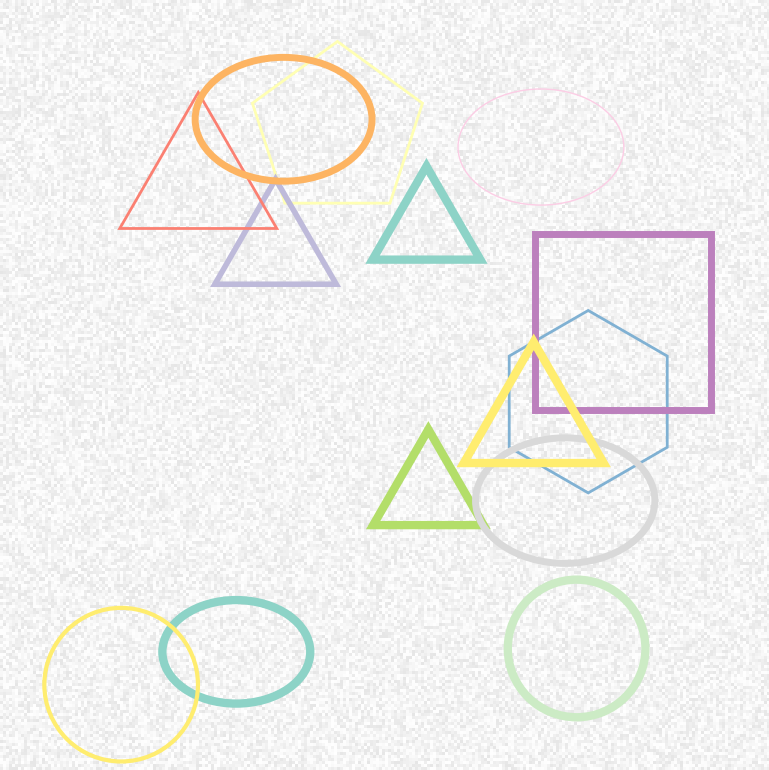[{"shape": "oval", "thickness": 3, "radius": 0.48, "center": [0.307, 0.153]}, {"shape": "triangle", "thickness": 3, "radius": 0.4, "center": [0.554, 0.703]}, {"shape": "pentagon", "thickness": 1, "radius": 0.58, "center": [0.438, 0.83]}, {"shape": "triangle", "thickness": 2, "radius": 0.46, "center": [0.358, 0.676]}, {"shape": "triangle", "thickness": 1, "radius": 0.59, "center": [0.257, 0.762]}, {"shape": "hexagon", "thickness": 1, "radius": 0.59, "center": [0.764, 0.478]}, {"shape": "oval", "thickness": 2.5, "radius": 0.57, "center": [0.368, 0.845]}, {"shape": "triangle", "thickness": 3, "radius": 0.41, "center": [0.556, 0.359]}, {"shape": "oval", "thickness": 0.5, "radius": 0.54, "center": [0.703, 0.809]}, {"shape": "oval", "thickness": 2.5, "radius": 0.58, "center": [0.734, 0.35]}, {"shape": "square", "thickness": 2.5, "radius": 0.57, "center": [0.809, 0.582]}, {"shape": "circle", "thickness": 3, "radius": 0.45, "center": [0.749, 0.158]}, {"shape": "triangle", "thickness": 3, "radius": 0.52, "center": [0.693, 0.451]}, {"shape": "circle", "thickness": 1.5, "radius": 0.5, "center": [0.157, 0.111]}]